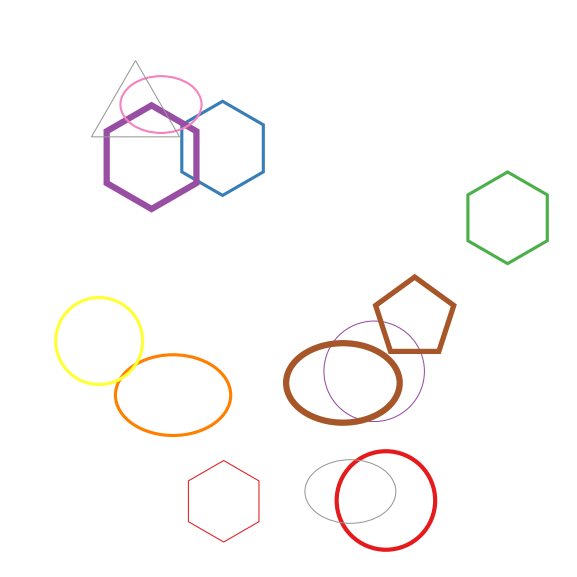[{"shape": "circle", "thickness": 2, "radius": 0.43, "center": [0.668, 0.132]}, {"shape": "hexagon", "thickness": 0.5, "radius": 0.35, "center": [0.387, 0.131]}, {"shape": "hexagon", "thickness": 1.5, "radius": 0.41, "center": [0.385, 0.742]}, {"shape": "hexagon", "thickness": 1.5, "radius": 0.4, "center": [0.879, 0.622]}, {"shape": "hexagon", "thickness": 3, "radius": 0.45, "center": [0.262, 0.727]}, {"shape": "circle", "thickness": 0.5, "radius": 0.44, "center": [0.648, 0.356]}, {"shape": "oval", "thickness": 1.5, "radius": 0.5, "center": [0.3, 0.315]}, {"shape": "circle", "thickness": 1.5, "radius": 0.38, "center": [0.172, 0.409]}, {"shape": "pentagon", "thickness": 2.5, "radius": 0.36, "center": [0.718, 0.448]}, {"shape": "oval", "thickness": 3, "radius": 0.49, "center": [0.594, 0.336]}, {"shape": "oval", "thickness": 1, "radius": 0.35, "center": [0.279, 0.818]}, {"shape": "oval", "thickness": 0.5, "radius": 0.39, "center": [0.607, 0.148]}, {"shape": "triangle", "thickness": 0.5, "radius": 0.44, "center": [0.235, 0.806]}]